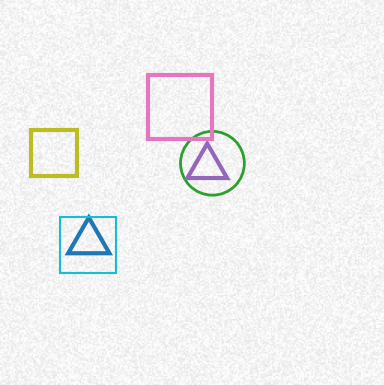[{"shape": "triangle", "thickness": 3, "radius": 0.31, "center": [0.231, 0.373]}, {"shape": "circle", "thickness": 2, "radius": 0.41, "center": [0.552, 0.576]}, {"shape": "triangle", "thickness": 3, "radius": 0.3, "center": [0.538, 0.567]}, {"shape": "square", "thickness": 3, "radius": 0.42, "center": [0.467, 0.721]}, {"shape": "square", "thickness": 3, "radius": 0.3, "center": [0.14, 0.603]}, {"shape": "square", "thickness": 1.5, "radius": 0.36, "center": [0.229, 0.363]}]